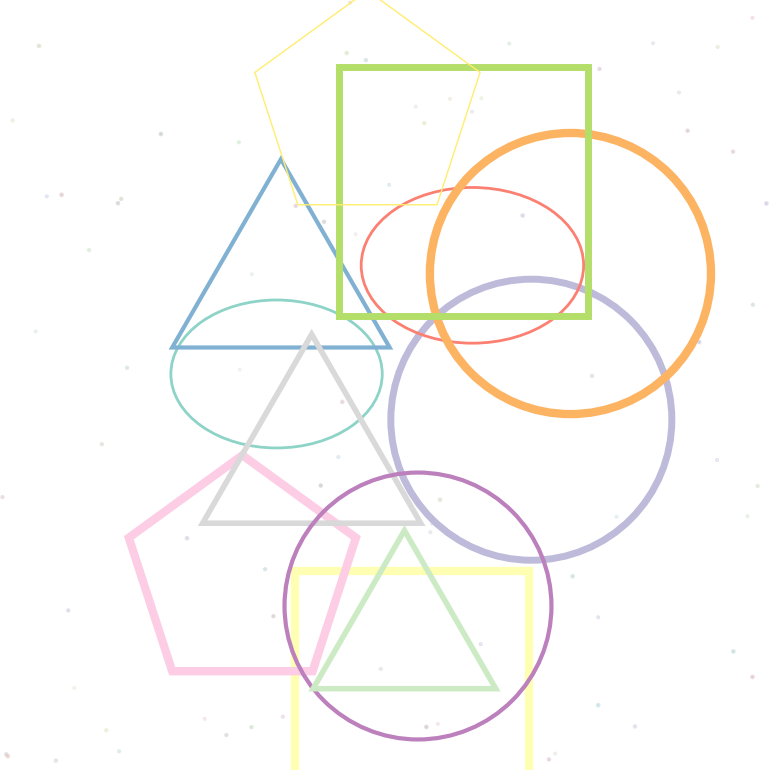[{"shape": "oval", "thickness": 1, "radius": 0.69, "center": [0.359, 0.514]}, {"shape": "square", "thickness": 3, "radius": 0.76, "center": [0.535, 0.107]}, {"shape": "circle", "thickness": 2.5, "radius": 0.91, "center": [0.69, 0.455]}, {"shape": "oval", "thickness": 1, "radius": 0.72, "center": [0.614, 0.655]}, {"shape": "triangle", "thickness": 1.5, "radius": 0.82, "center": [0.365, 0.63]}, {"shape": "circle", "thickness": 3, "radius": 0.91, "center": [0.741, 0.645]}, {"shape": "square", "thickness": 2.5, "radius": 0.81, "center": [0.602, 0.751]}, {"shape": "pentagon", "thickness": 3, "radius": 0.78, "center": [0.315, 0.254]}, {"shape": "triangle", "thickness": 2, "radius": 0.82, "center": [0.405, 0.402]}, {"shape": "circle", "thickness": 1.5, "radius": 0.87, "center": [0.543, 0.213]}, {"shape": "triangle", "thickness": 2, "radius": 0.68, "center": [0.525, 0.174]}, {"shape": "pentagon", "thickness": 0.5, "radius": 0.77, "center": [0.477, 0.858]}]